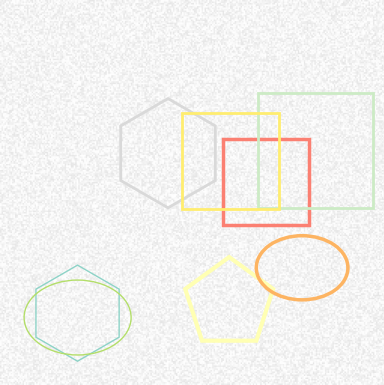[{"shape": "hexagon", "thickness": 1, "radius": 0.62, "center": [0.201, 0.187]}, {"shape": "pentagon", "thickness": 3, "radius": 0.6, "center": [0.595, 0.212]}, {"shape": "square", "thickness": 2.5, "radius": 0.56, "center": [0.691, 0.527]}, {"shape": "oval", "thickness": 2.5, "radius": 0.59, "center": [0.785, 0.304]}, {"shape": "oval", "thickness": 1, "radius": 0.69, "center": [0.202, 0.175]}, {"shape": "hexagon", "thickness": 2, "radius": 0.71, "center": [0.436, 0.602]}, {"shape": "square", "thickness": 2, "radius": 0.74, "center": [0.82, 0.609]}, {"shape": "square", "thickness": 2, "radius": 0.63, "center": [0.598, 0.582]}]